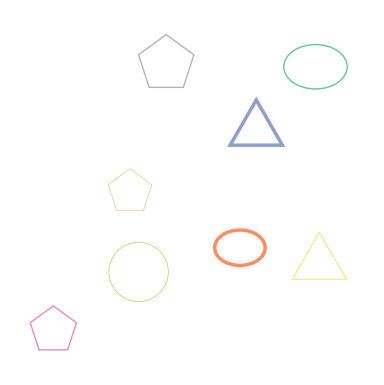[{"shape": "oval", "thickness": 1, "radius": 0.41, "center": [0.819, 0.827]}, {"shape": "oval", "thickness": 2.5, "radius": 0.33, "center": [0.623, 0.357]}, {"shape": "triangle", "thickness": 2.5, "radius": 0.39, "center": [0.666, 0.662]}, {"shape": "pentagon", "thickness": 1, "radius": 0.32, "center": [0.139, 0.142]}, {"shape": "circle", "thickness": 0.5, "radius": 0.39, "center": [0.36, 0.294]}, {"shape": "triangle", "thickness": 0.5, "radius": 0.41, "center": [0.83, 0.315]}, {"shape": "pentagon", "thickness": 0.5, "radius": 0.3, "center": [0.338, 0.502]}, {"shape": "pentagon", "thickness": 1, "radius": 0.38, "center": [0.432, 0.834]}]